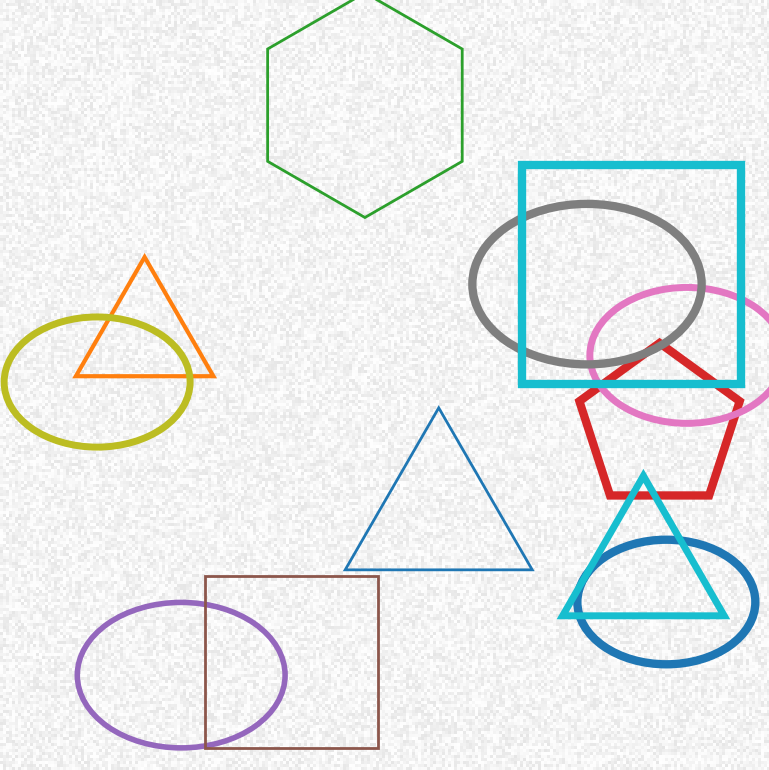[{"shape": "triangle", "thickness": 1, "radius": 0.7, "center": [0.57, 0.33]}, {"shape": "oval", "thickness": 3, "radius": 0.58, "center": [0.865, 0.218]}, {"shape": "triangle", "thickness": 1.5, "radius": 0.52, "center": [0.188, 0.563]}, {"shape": "hexagon", "thickness": 1, "radius": 0.73, "center": [0.474, 0.863]}, {"shape": "pentagon", "thickness": 3, "radius": 0.55, "center": [0.857, 0.445]}, {"shape": "oval", "thickness": 2, "radius": 0.67, "center": [0.235, 0.123]}, {"shape": "square", "thickness": 1, "radius": 0.56, "center": [0.379, 0.14]}, {"shape": "oval", "thickness": 2.5, "radius": 0.63, "center": [0.892, 0.538]}, {"shape": "oval", "thickness": 3, "radius": 0.74, "center": [0.762, 0.631]}, {"shape": "oval", "thickness": 2.5, "radius": 0.6, "center": [0.126, 0.504]}, {"shape": "triangle", "thickness": 2.5, "radius": 0.61, "center": [0.836, 0.261]}, {"shape": "square", "thickness": 3, "radius": 0.71, "center": [0.82, 0.643]}]